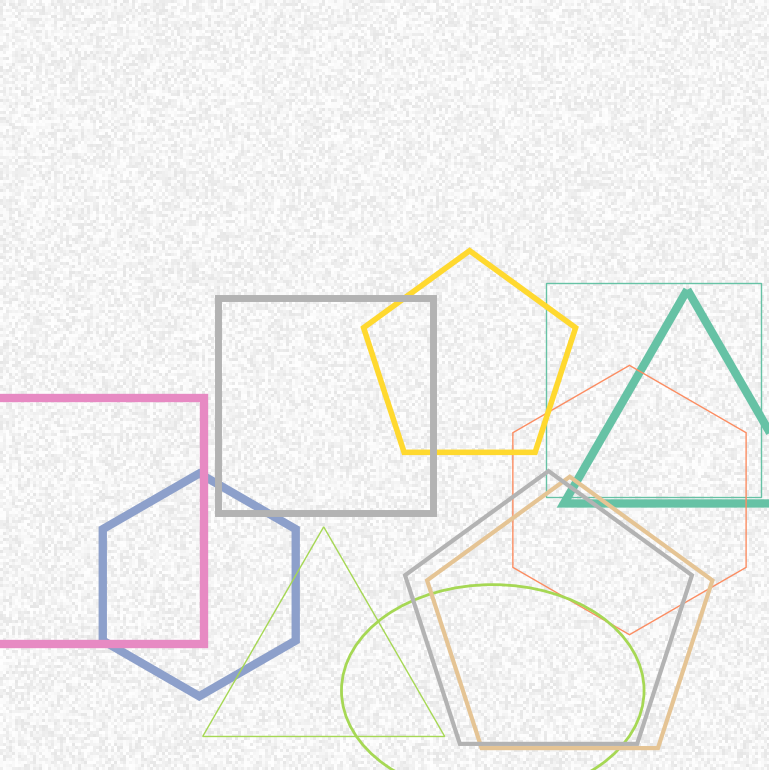[{"shape": "triangle", "thickness": 3, "radius": 0.93, "center": [0.893, 0.439]}, {"shape": "square", "thickness": 0.5, "radius": 0.7, "center": [0.849, 0.493]}, {"shape": "hexagon", "thickness": 0.5, "radius": 0.87, "center": [0.818, 0.351]}, {"shape": "hexagon", "thickness": 3, "radius": 0.72, "center": [0.259, 0.24]}, {"shape": "square", "thickness": 3, "radius": 0.8, "center": [0.105, 0.323]}, {"shape": "triangle", "thickness": 0.5, "radius": 0.91, "center": [0.42, 0.134]}, {"shape": "oval", "thickness": 1, "radius": 0.98, "center": [0.64, 0.103]}, {"shape": "pentagon", "thickness": 2, "radius": 0.72, "center": [0.61, 0.53]}, {"shape": "pentagon", "thickness": 1.5, "radius": 0.97, "center": [0.74, 0.186]}, {"shape": "pentagon", "thickness": 1.5, "radius": 0.98, "center": [0.712, 0.192]}, {"shape": "square", "thickness": 2.5, "radius": 0.7, "center": [0.422, 0.474]}]